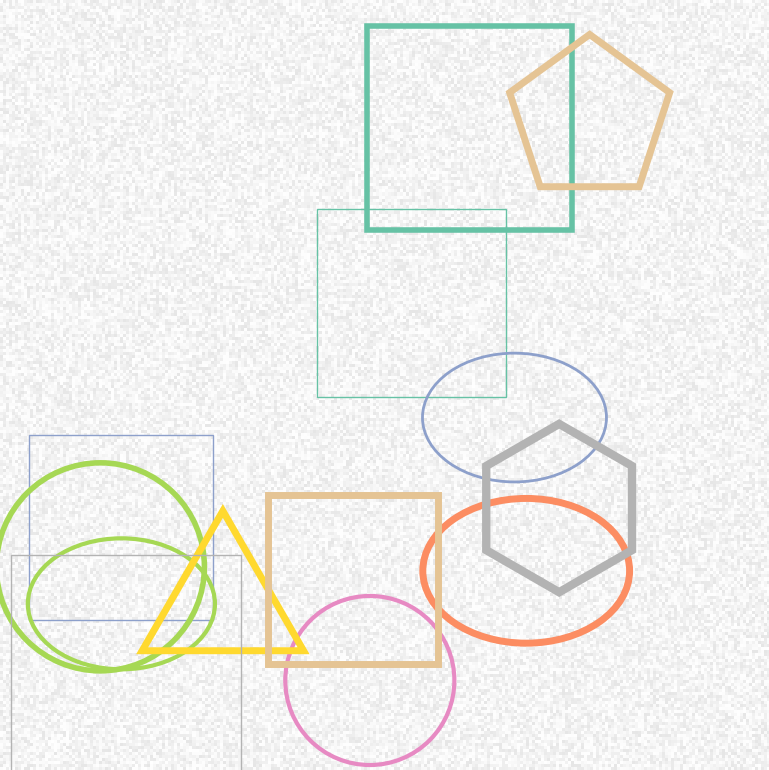[{"shape": "square", "thickness": 2, "radius": 0.66, "center": [0.61, 0.834]}, {"shape": "square", "thickness": 0.5, "radius": 0.61, "center": [0.535, 0.607]}, {"shape": "oval", "thickness": 2.5, "radius": 0.67, "center": [0.683, 0.259]}, {"shape": "oval", "thickness": 1, "radius": 0.6, "center": [0.668, 0.458]}, {"shape": "square", "thickness": 0.5, "radius": 0.6, "center": [0.157, 0.315]}, {"shape": "circle", "thickness": 1.5, "radius": 0.55, "center": [0.48, 0.116]}, {"shape": "circle", "thickness": 2, "radius": 0.68, "center": [0.13, 0.264]}, {"shape": "oval", "thickness": 1.5, "radius": 0.61, "center": [0.158, 0.216]}, {"shape": "triangle", "thickness": 2.5, "radius": 0.61, "center": [0.289, 0.215]}, {"shape": "square", "thickness": 2.5, "radius": 0.55, "center": [0.459, 0.247]}, {"shape": "pentagon", "thickness": 2.5, "radius": 0.55, "center": [0.766, 0.846]}, {"shape": "hexagon", "thickness": 3, "radius": 0.55, "center": [0.726, 0.34]}, {"shape": "square", "thickness": 0.5, "radius": 0.75, "center": [0.164, 0.131]}]